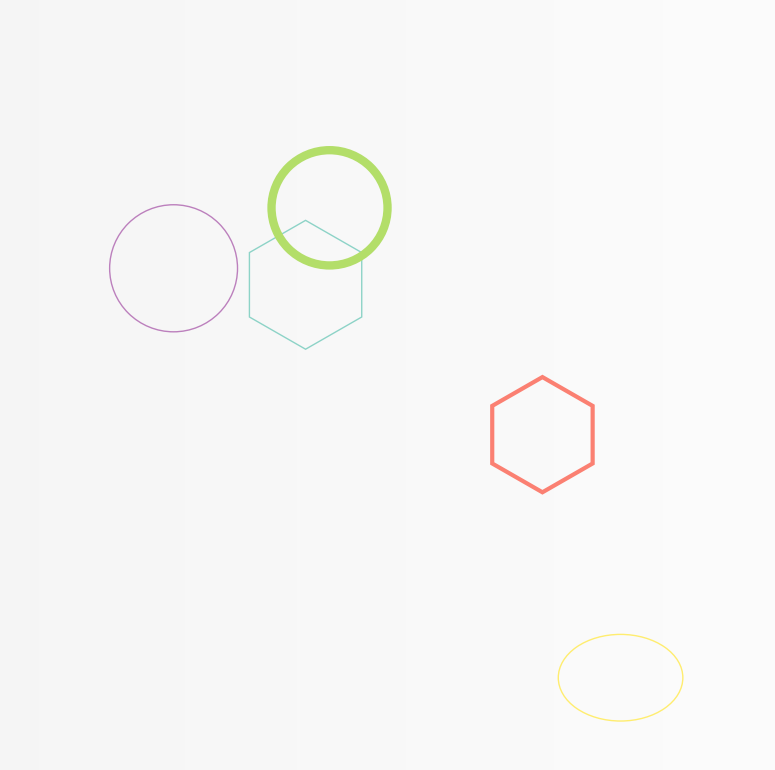[{"shape": "hexagon", "thickness": 0.5, "radius": 0.42, "center": [0.394, 0.63]}, {"shape": "hexagon", "thickness": 1.5, "radius": 0.37, "center": [0.7, 0.435]}, {"shape": "circle", "thickness": 3, "radius": 0.37, "center": [0.425, 0.73]}, {"shape": "circle", "thickness": 0.5, "radius": 0.41, "center": [0.224, 0.652]}, {"shape": "oval", "thickness": 0.5, "radius": 0.4, "center": [0.801, 0.12]}]